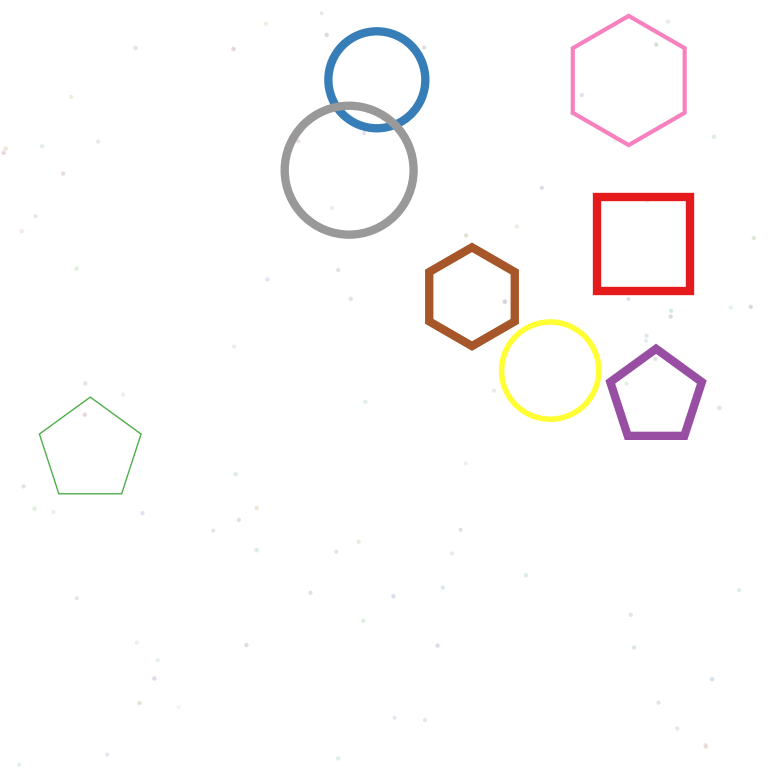[{"shape": "square", "thickness": 3, "radius": 0.3, "center": [0.836, 0.683]}, {"shape": "circle", "thickness": 3, "radius": 0.31, "center": [0.489, 0.896]}, {"shape": "pentagon", "thickness": 0.5, "radius": 0.35, "center": [0.117, 0.415]}, {"shape": "pentagon", "thickness": 3, "radius": 0.31, "center": [0.852, 0.485]}, {"shape": "circle", "thickness": 2, "radius": 0.32, "center": [0.715, 0.519]}, {"shape": "hexagon", "thickness": 3, "radius": 0.32, "center": [0.613, 0.615]}, {"shape": "hexagon", "thickness": 1.5, "radius": 0.42, "center": [0.817, 0.895]}, {"shape": "circle", "thickness": 3, "radius": 0.42, "center": [0.453, 0.779]}]